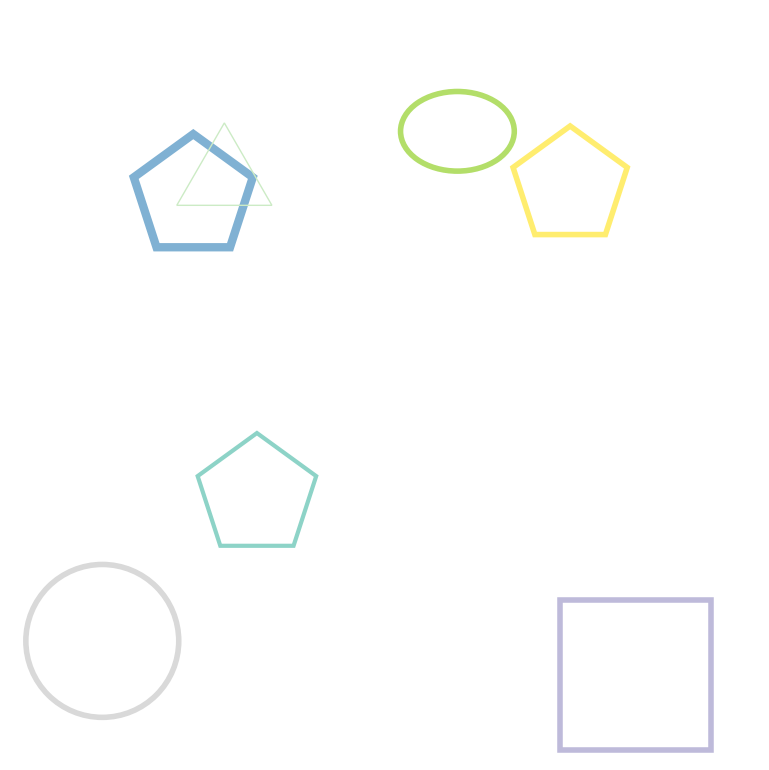[{"shape": "pentagon", "thickness": 1.5, "radius": 0.4, "center": [0.334, 0.357]}, {"shape": "square", "thickness": 2, "radius": 0.49, "center": [0.826, 0.123]}, {"shape": "pentagon", "thickness": 3, "radius": 0.41, "center": [0.251, 0.745]}, {"shape": "oval", "thickness": 2, "radius": 0.37, "center": [0.594, 0.829]}, {"shape": "circle", "thickness": 2, "radius": 0.5, "center": [0.133, 0.168]}, {"shape": "triangle", "thickness": 0.5, "radius": 0.36, "center": [0.291, 0.769]}, {"shape": "pentagon", "thickness": 2, "radius": 0.39, "center": [0.74, 0.758]}]